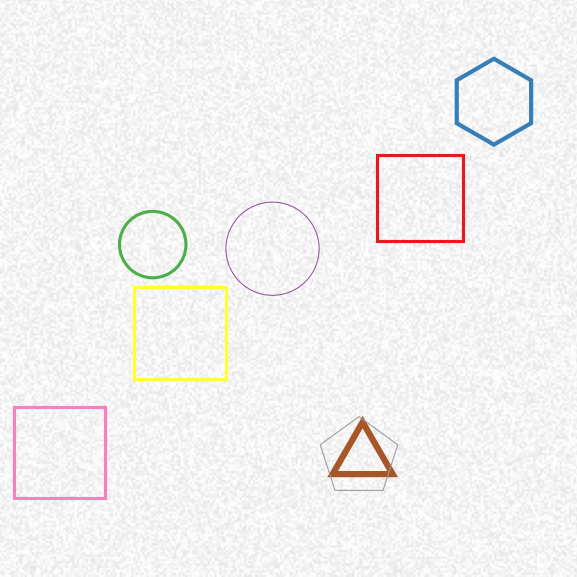[{"shape": "square", "thickness": 1.5, "radius": 0.37, "center": [0.727, 0.656]}, {"shape": "hexagon", "thickness": 2, "radius": 0.37, "center": [0.855, 0.823]}, {"shape": "circle", "thickness": 1.5, "radius": 0.29, "center": [0.264, 0.576]}, {"shape": "circle", "thickness": 0.5, "radius": 0.4, "center": [0.472, 0.568]}, {"shape": "square", "thickness": 1.5, "radius": 0.4, "center": [0.312, 0.422]}, {"shape": "triangle", "thickness": 3, "radius": 0.3, "center": [0.628, 0.208]}, {"shape": "square", "thickness": 1.5, "radius": 0.39, "center": [0.103, 0.216]}, {"shape": "pentagon", "thickness": 0.5, "radius": 0.35, "center": [0.622, 0.207]}]